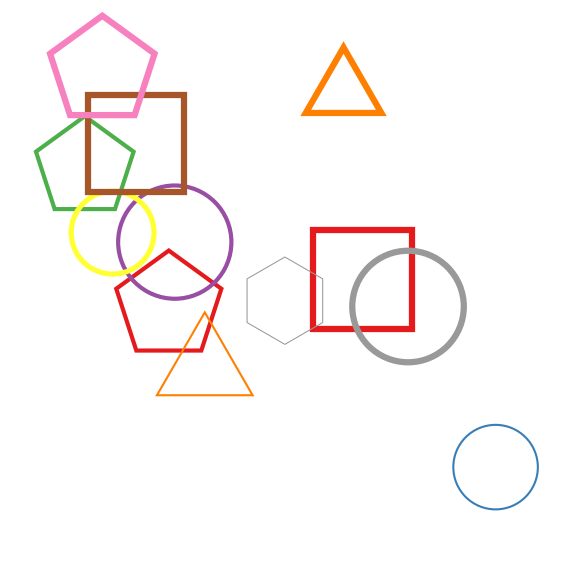[{"shape": "square", "thickness": 3, "radius": 0.43, "center": [0.628, 0.516]}, {"shape": "pentagon", "thickness": 2, "radius": 0.48, "center": [0.292, 0.47]}, {"shape": "circle", "thickness": 1, "radius": 0.37, "center": [0.858, 0.19]}, {"shape": "pentagon", "thickness": 2, "radius": 0.44, "center": [0.147, 0.709]}, {"shape": "circle", "thickness": 2, "radius": 0.49, "center": [0.303, 0.58]}, {"shape": "triangle", "thickness": 3, "radius": 0.38, "center": [0.595, 0.841]}, {"shape": "triangle", "thickness": 1, "radius": 0.48, "center": [0.355, 0.363]}, {"shape": "circle", "thickness": 2.5, "radius": 0.36, "center": [0.195, 0.596]}, {"shape": "square", "thickness": 3, "radius": 0.42, "center": [0.236, 0.751]}, {"shape": "pentagon", "thickness": 3, "radius": 0.48, "center": [0.177, 0.877]}, {"shape": "circle", "thickness": 3, "radius": 0.48, "center": [0.707, 0.468]}, {"shape": "hexagon", "thickness": 0.5, "radius": 0.38, "center": [0.493, 0.478]}]